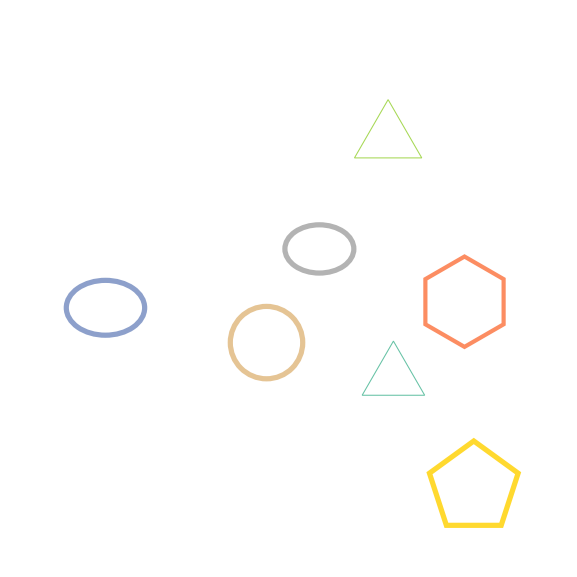[{"shape": "triangle", "thickness": 0.5, "radius": 0.31, "center": [0.681, 0.346]}, {"shape": "hexagon", "thickness": 2, "radius": 0.39, "center": [0.804, 0.477]}, {"shape": "oval", "thickness": 2.5, "radius": 0.34, "center": [0.183, 0.466]}, {"shape": "triangle", "thickness": 0.5, "radius": 0.34, "center": [0.672, 0.759]}, {"shape": "pentagon", "thickness": 2.5, "radius": 0.4, "center": [0.82, 0.155]}, {"shape": "circle", "thickness": 2.5, "radius": 0.31, "center": [0.461, 0.406]}, {"shape": "oval", "thickness": 2.5, "radius": 0.3, "center": [0.553, 0.568]}]